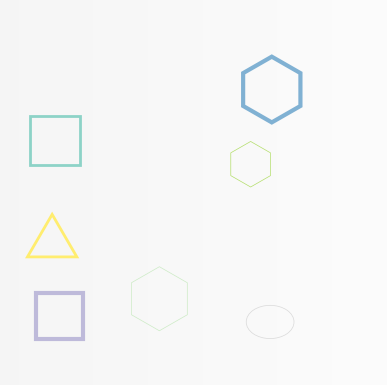[{"shape": "square", "thickness": 2, "radius": 0.32, "center": [0.142, 0.635]}, {"shape": "square", "thickness": 3, "radius": 0.3, "center": [0.153, 0.18]}, {"shape": "hexagon", "thickness": 3, "radius": 0.43, "center": [0.701, 0.767]}, {"shape": "hexagon", "thickness": 0.5, "radius": 0.3, "center": [0.647, 0.573]}, {"shape": "oval", "thickness": 0.5, "radius": 0.31, "center": [0.697, 0.164]}, {"shape": "hexagon", "thickness": 0.5, "radius": 0.42, "center": [0.411, 0.224]}, {"shape": "triangle", "thickness": 2, "radius": 0.37, "center": [0.135, 0.37]}]